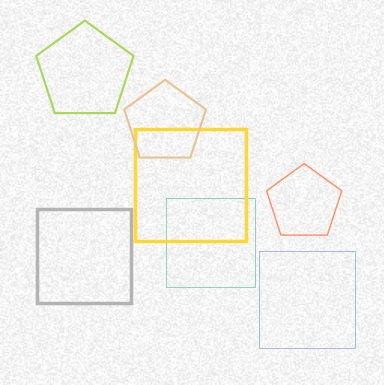[{"shape": "square", "thickness": 0.5, "radius": 0.58, "center": [0.547, 0.37]}, {"shape": "pentagon", "thickness": 1, "radius": 0.51, "center": [0.79, 0.473]}, {"shape": "square", "thickness": 0.5, "radius": 0.63, "center": [0.798, 0.222]}, {"shape": "pentagon", "thickness": 1.5, "radius": 0.66, "center": [0.22, 0.814]}, {"shape": "square", "thickness": 2.5, "radius": 0.72, "center": [0.494, 0.52]}, {"shape": "pentagon", "thickness": 1.5, "radius": 0.56, "center": [0.429, 0.681]}, {"shape": "square", "thickness": 2.5, "radius": 0.61, "center": [0.219, 0.335]}]